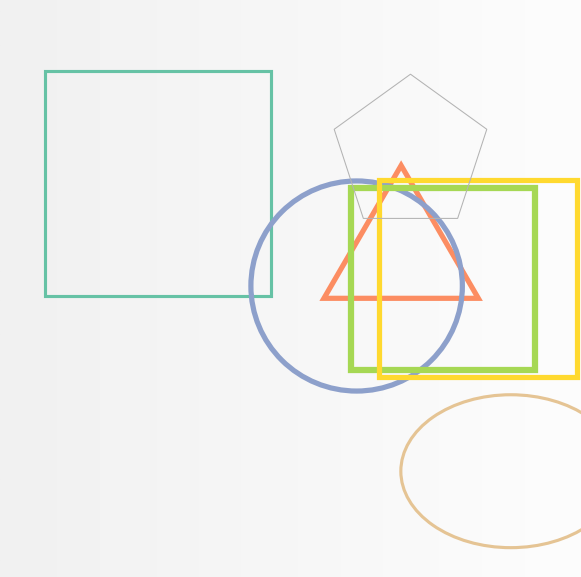[{"shape": "square", "thickness": 1.5, "radius": 0.97, "center": [0.272, 0.682]}, {"shape": "triangle", "thickness": 2.5, "radius": 0.77, "center": [0.69, 0.559]}, {"shape": "circle", "thickness": 2.5, "radius": 0.91, "center": [0.614, 0.504]}, {"shape": "square", "thickness": 3, "radius": 0.79, "center": [0.762, 0.516]}, {"shape": "square", "thickness": 2.5, "radius": 0.85, "center": [0.822, 0.517]}, {"shape": "oval", "thickness": 1.5, "radius": 0.95, "center": [0.879, 0.183]}, {"shape": "pentagon", "thickness": 0.5, "radius": 0.69, "center": [0.706, 0.733]}]